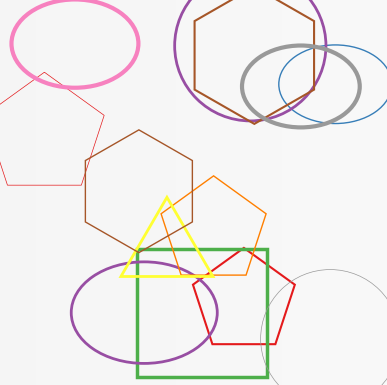[{"shape": "pentagon", "thickness": 1.5, "radius": 0.69, "center": [0.629, 0.218]}, {"shape": "pentagon", "thickness": 0.5, "radius": 0.81, "center": [0.115, 0.65]}, {"shape": "oval", "thickness": 1, "radius": 0.73, "center": [0.865, 0.781]}, {"shape": "square", "thickness": 2.5, "radius": 0.83, "center": [0.522, 0.187]}, {"shape": "circle", "thickness": 2, "radius": 0.98, "center": [0.646, 0.881]}, {"shape": "oval", "thickness": 2, "radius": 0.94, "center": [0.372, 0.188]}, {"shape": "pentagon", "thickness": 1, "radius": 0.71, "center": [0.551, 0.401]}, {"shape": "triangle", "thickness": 2, "radius": 0.69, "center": [0.431, 0.35]}, {"shape": "hexagon", "thickness": 1, "radius": 0.8, "center": [0.358, 0.503]}, {"shape": "hexagon", "thickness": 1.5, "radius": 0.89, "center": [0.656, 0.856]}, {"shape": "oval", "thickness": 3, "radius": 0.82, "center": [0.193, 0.887]}, {"shape": "oval", "thickness": 3, "radius": 0.76, "center": [0.776, 0.775]}, {"shape": "circle", "thickness": 0.5, "radius": 0.9, "center": [0.852, 0.12]}]